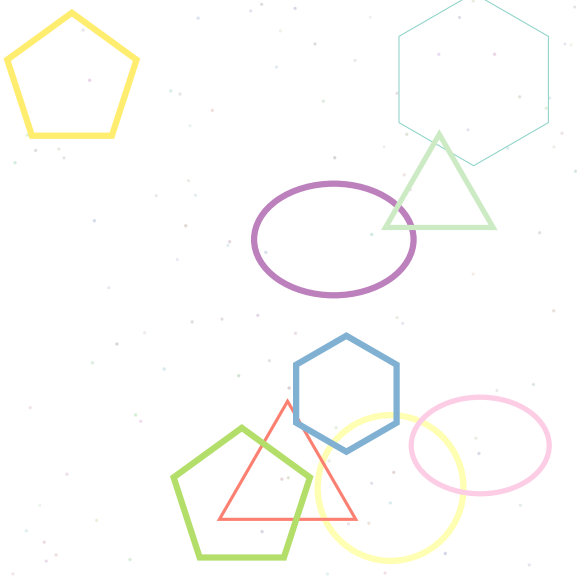[{"shape": "hexagon", "thickness": 0.5, "radius": 0.75, "center": [0.82, 0.862]}, {"shape": "circle", "thickness": 3, "radius": 0.63, "center": [0.676, 0.154]}, {"shape": "triangle", "thickness": 1.5, "radius": 0.68, "center": [0.498, 0.168]}, {"shape": "hexagon", "thickness": 3, "radius": 0.5, "center": [0.6, 0.317]}, {"shape": "pentagon", "thickness": 3, "radius": 0.62, "center": [0.419, 0.134]}, {"shape": "oval", "thickness": 2.5, "radius": 0.6, "center": [0.832, 0.228]}, {"shape": "oval", "thickness": 3, "radius": 0.69, "center": [0.578, 0.584]}, {"shape": "triangle", "thickness": 2.5, "radius": 0.54, "center": [0.761, 0.659]}, {"shape": "pentagon", "thickness": 3, "radius": 0.59, "center": [0.124, 0.859]}]